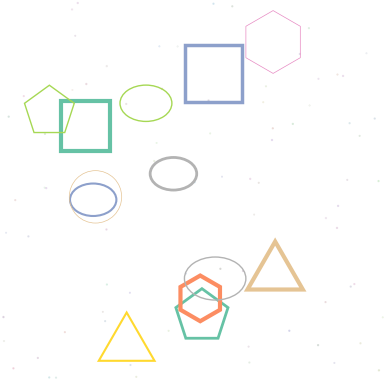[{"shape": "pentagon", "thickness": 2, "radius": 0.36, "center": [0.525, 0.179]}, {"shape": "square", "thickness": 3, "radius": 0.32, "center": [0.222, 0.672]}, {"shape": "hexagon", "thickness": 3, "radius": 0.3, "center": [0.52, 0.225]}, {"shape": "square", "thickness": 2.5, "radius": 0.37, "center": [0.554, 0.808]}, {"shape": "oval", "thickness": 1.5, "radius": 0.3, "center": [0.242, 0.481]}, {"shape": "hexagon", "thickness": 0.5, "radius": 0.41, "center": [0.709, 0.891]}, {"shape": "oval", "thickness": 1, "radius": 0.34, "center": [0.379, 0.732]}, {"shape": "pentagon", "thickness": 1, "radius": 0.34, "center": [0.128, 0.711]}, {"shape": "triangle", "thickness": 1.5, "radius": 0.42, "center": [0.329, 0.105]}, {"shape": "circle", "thickness": 0.5, "radius": 0.34, "center": [0.248, 0.489]}, {"shape": "triangle", "thickness": 3, "radius": 0.42, "center": [0.715, 0.29]}, {"shape": "oval", "thickness": 1, "radius": 0.4, "center": [0.559, 0.277]}, {"shape": "oval", "thickness": 2, "radius": 0.3, "center": [0.45, 0.549]}]